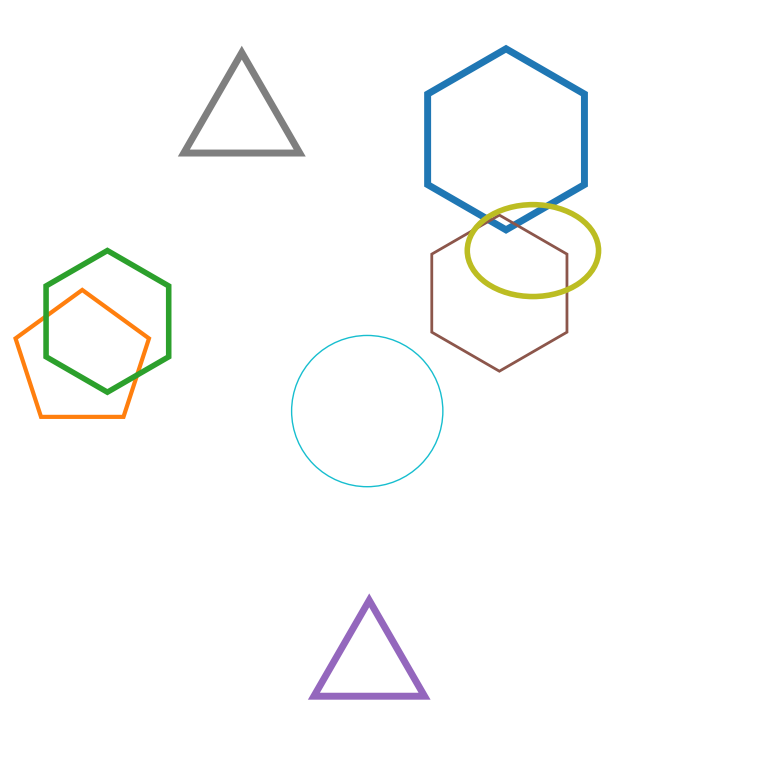[{"shape": "hexagon", "thickness": 2.5, "radius": 0.59, "center": [0.657, 0.819]}, {"shape": "pentagon", "thickness": 1.5, "radius": 0.46, "center": [0.107, 0.532]}, {"shape": "hexagon", "thickness": 2, "radius": 0.46, "center": [0.139, 0.583]}, {"shape": "triangle", "thickness": 2.5, "radius": 0.41, "center": [0.48, 0.137]}, {"shape": "hexagon", "thickness": 1, "radius": 0.51, "center": [0.649, 0.619]}, {"shape": "triangle", "thickness": 2.5, "radius": 0.43, "center": [0.314, 0.845]}, {"shape": "oval", "thickness": 2, "radius": 0.43, "center": [0.692, 0.675]}, {"shape": "circle", "thickness": 0.5, "radius": 0.49, "center": [0.477, 0.466]}]